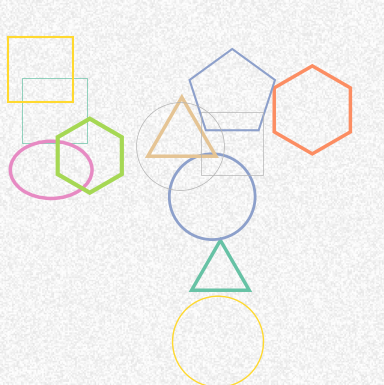[{"shape": "triangle", "thickness": 2.5, "radius": 0.43, "center": [0.572, 0.289]}, {"shape": "square", "thickness": 0.5, "radius": 0.42, "center": [0.142, 0.713]}, {"shape": "hexagon", "thickness": 2.5, "radius": 0.57, "center": [0.811, 0.715]}, {"shape": "circle", "thickness": 2, "radius": 0.56, "center": [0.551, 0.489]}, {"shape": "pentagon", "thickness": 1.5, "radius": 0.58, "center": [0.603, 0.756]}, {"shape": "oval", "thickness": 2.5, "radius": 0.53, "center": [0.133, 0.559]}, {"shape": "hexagon", "thickness": 3, "radius": 0.48, "center": [0.233, 0.596]}, {"shape": "circle", "thickness": 1, "radius": 0.59, "center": [0.566, 0.113]}, {"shape": "square", "thickness": 1.5, "radius": 0.42, "center": [0.105, 0.82]}, {"shape": "triangle", "thickness": 2.5, "radius": 0.51, "center": [0.472, 0.645]}, {"shape": "square", "thickness": 0.5, "radius": 0.41, "center": [0.603, 0.627]}, {"shape": "circle", "thickness": 0.5, "radius": 0.57, "center": [0.469, 0.619]}]